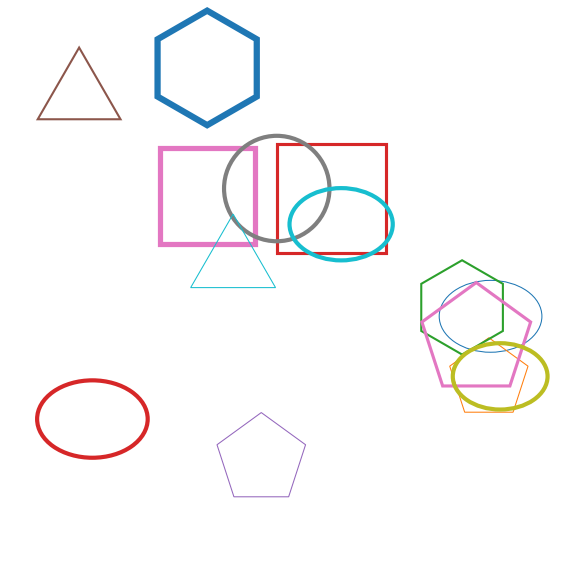[{"shape": "oval", "thickness": 0.5, "radius": 0.44, "center": [0.849, 0.451]}, {"shape": "hexagon", "thickness": 3, "radius": 0.5, "center": [0.359, 0.882]}, {"shape": "pentagon", "thickness": 0.5, "radius": 0.36, "center": [0.847, 0.343]}, {"shape": "hexagon", "thickness": 1, "radius": 0.41, "center": [0.8, 0.467]}, {"shape": "square", "thickness": 1.5, "radius": 0.47, "center": [0.574, 0.655]}, {"shape": "oval", "thickness": 2, "radius": 0.48, "center": [0.16, 0.274]}, {"shape": "pentagon", "thickness": 0.5, "radius": 0.4, "center": [0.452, 0.204]}, {"shape": "triangle", "thickness": 1, "radius": 0.41, "center": [0.137, 0.834]}, {"shape": "square", "thickness": 2.5, "radius": 0.41, "center": [0.36, 0.66]}, {"shape": "pentagon", "thickness": 1.5, "radius": 0.5, "center": [0.825, 0.411]}, {"shape": "circle", "thickness": 2, "radius": 0.46, "center": [0.479, 0.673]}, {"shape": "oval", "thickness": 2, "radius": 0.41, "center": [0.866, 0.347]}, {"shape": "triangle", "thickness": 0.5, "radius": 0.42, "center": [0.404, 0.544]}, {"shape": "oval", "thickness": 2, "radius": 0.45, "center": [0.591, 0.611]}]